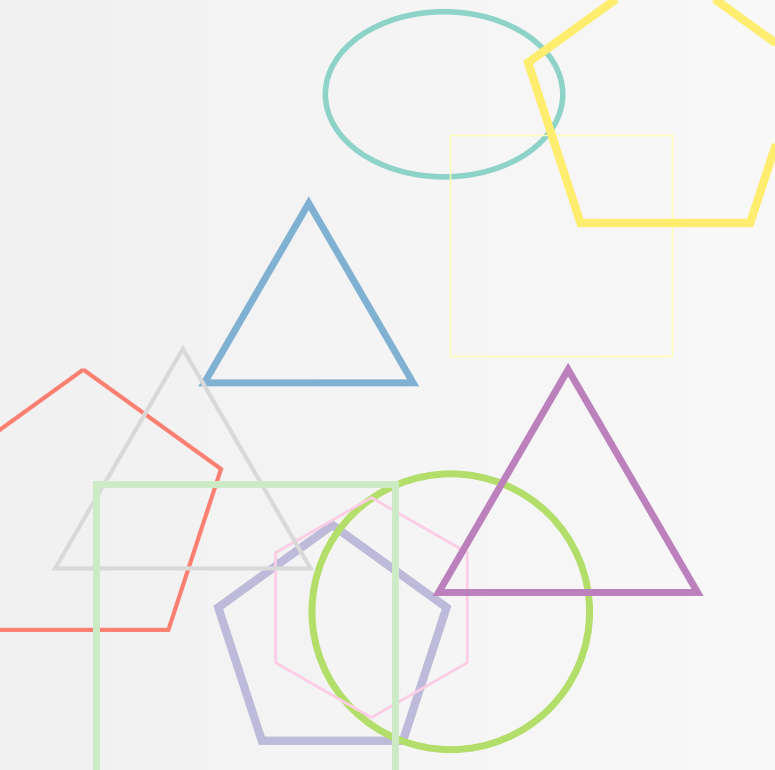[{"shape": "oval", "thickness": 2, "radius": 0.77, "center": [0.573, 0.878]}, {"shape": "square", "thickness": 0.5, "radius": 0.72, "center": [0.724, 0.681]}, {"shape": "pentagon", "thickness": 3, "radius": 0.77, "center": [0.429, 0.163]}, {"shape": "pentagon", "thickness": 1.5, "radius": 0.93, "center": [0.107, 0.333]}, {"shape": "triangle", "thickness": 2.5, "radius": 0.78, "center": [0.398, 0.581]}, {"shape": "circle", "thickness": 2.5, "radius": 0.9, "center": [0.582, 0.206]}, {"shape": "hexagon", "thickness": 1, "radius": 0.71, "center": [0.479, 0.211]}, {"shape": "triangle", "thickness": 1.5, "radius": 0.95, "center": [0.236, 0.357]}, {"shape": "triangle", "thickness": 2.5, "radius": 0.96, "center": [0.733, 0.327]}, {"shape": "square", "thickness": 2.5, "radius": 0.96, "center": [0.317, 0.179]}, {"shape": "pentagon", "thickness": 3, "radius": 0.93, "center": [0.859, 0.861]}]